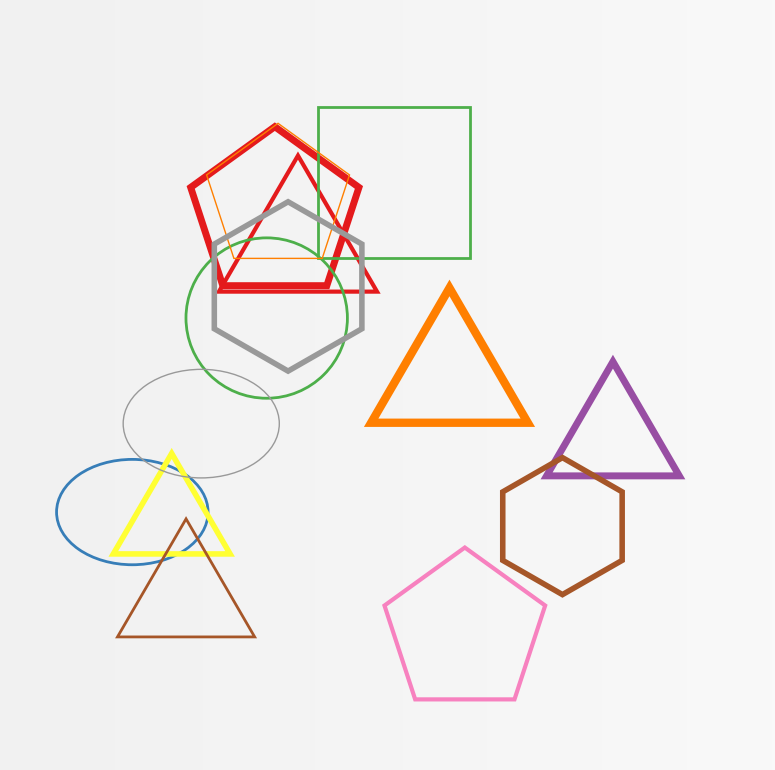[{"shape": "triangle", "thickness": 1.5, "radius": 0.59, "center": [0.384, 0.68]}, {"shape": "pentagon", "thickness": 2.5, "radius": 0.57, "center": [0.355, 0.721]}, {"shape": "oval", "thickness": 1, "radius": 0.49, "center": [0.171, 0.335]}, {"shape": "square", "thickness": 1, "radius": 0.49, "center": [0.508, 0.763]}, {"shape": "circle", "thickness": 1, "radius": 0.52, "center": [0.344, 0.587]}, {"shape": "triangle", "thickness": 2.5, "radius": 0.49, "center": [0.791, 0.431]}, {"shape": "triangle", "thickness": 3, "radius": 0.58, "center": [0.58, 0.509]}, {"shape": "pentagon", "thickness": 0.5, "radius": 0.48, "center": [0.359, 0.743]}, {"shape": "triangle", "thickness": 2, "radius": 0.44, "center": [0.222, 0.324]}, {"shape": "triangle", "thickness": 1, "radius": 0.51, "center": [0.24, 0.224]}, {"shape": "hexagon", "thickness": 2, "radius": 0.44, "center": [0.726, 0.317]}, {"shape": "pentagon", "thickness": 1.5, "radius": 0.55, "center": [0.6, 0.18]}, {"shape": "oval", "thickness": 0.5, "radius": 0.5, "center": [0.26, 0.45]}, {"shape": "hexagon", "thickness": 2, "radius": 0.55, "center": [0.372, 0.628]}]